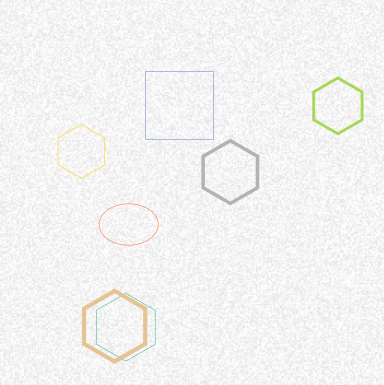[{"shape": "hexagon", "thickness": 0.5, "radius": 0.44, "center": [0.327, 0.15]}, {"shape": "oval", "thickness": 0.5, "radius": 0.38, "center": [0.334, 0.417]}, {"shape": "square", "thickness": 0.5, "radius": 0.45, "center": [0.465, 0.727]}, {"shape": "hexagon", "thickness": 2, "radius": 0.36, "center": [0.878, 0.725]}, {"shape": "hexagon", "thickness": 0.5, "radius": 0.35, "center": [0.211, 0.607]}, {"shape": "hexagon", "thickness": 3, "radius": 0.46, "center": [0.298, 0.153]}, {"shape": "hexagon", "thickness": 2.5, "radius": 0.41, "center": [0.598, 0.553]}]